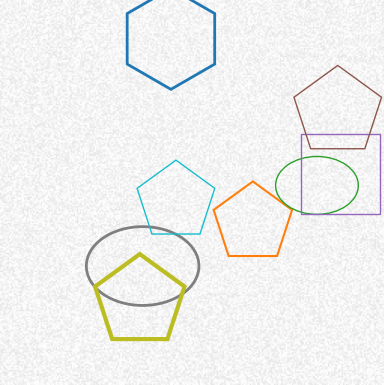[{"shape": "hexagon", "thickness": 2, "radius": 0.66, "center": [0.444, 0.899]}, {"shape": "pentagon", "thickness": 1.5, "radius": 0.54, "center": [0.657, 0.422]}, {"shape": "oval", "thickness": 1, "radius": 0.54, "center": [0.823, 0.518]}, {"shape": "square", "thickness": 1, "radius": 0.52, "center": [0.884, 0.548]}, {"shape": "pentagon", "thickness": 1, "radius": 0.6, "center": [0.877, 0.71]}, {"shape": "oval", "thickness": 2, "radius": 0.73, "center": [0.37, 0.309]}, {"shape": "pentagon", "thickness": 3, "radius": 0.61, "center": [0.363, 0.218]}, {"shape": "pentagon", "thickness": 1, "radius": 0.53, "center": [0.457, 0.478]}]